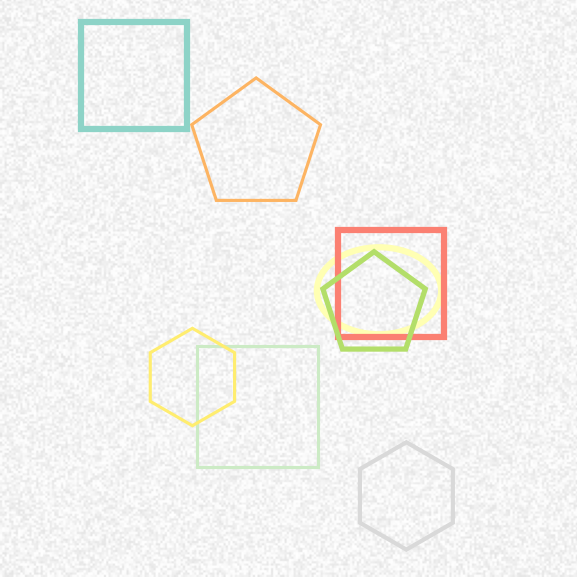[{"shape": "square", "thickness": 3, "radius": 0.46, "center": [0.232, 0.868]}, {"shape": "oval", "thickness": 3, "radius": 0.54, "center": [0.656, 0.496]}, {"shape": "square", "thickness": 3, "radius": 0.46, "center": [0.677, 0.508]}, {"shape": "pentagon", "thickness": 1.5, "radius": 0.59, "center": [0.444, 0.747]}, {"shape": "pentagon", "thickness": 2.5, "radius": 0.47, "center": [0.648, 0.47]}, {"shape": "hexagon", "thickness": 2, "radius": 0.46, "center": [0.704, 0.14]}, {"shape": "square", "thickness": 1.5, "radius": 0.52, "center": [0.446, 0.295]}, {"shape": "hexagon", "thickness": 1.5, "radius": 0.42, "center": [0.333, 0.346]}]